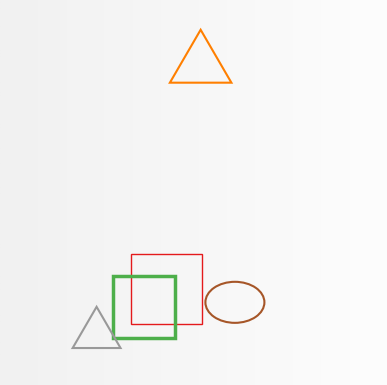[{"shape": "square", "thickness": 1, "radius": 0.46, "center": [0.43, 0.25]}, {"shape": "square", "thickness": 2.5, "radius": 0.4, "center": [0.371, 0.202]}, {"shape": "triangle", "thickness": 1.5, "radius": 0.46, "center": [0.518, 0.831]}, {"shape": "oval", "thickness": 1.5, "radius": 0.38, "center": [0.606, 0.215]}, {"shape": "triangle", "thickness": 1.5, "radius": 0.36, "center": [0.249, 0.132]}]